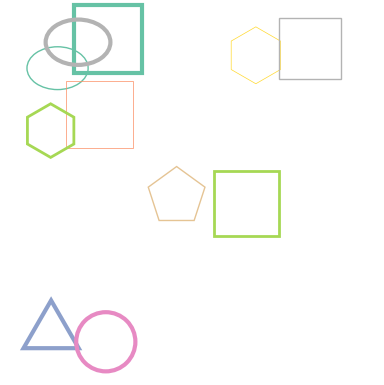[{"shape": "square", "thickness": 3, "radius": 0.44, "center": [0.281, 0.898]}, {"shape": "oval", "thickness": 1, "radius": 0.4, "center": [0.149, 0.823]}, {"shape": "square", "thickness": 0.5, "radius": 0.43, "center": [0.258, 0.702]}, {"shape": "triangle", "thickness": 3, "radius": 0.41, "center": [0.133, 0.137]}, {"shape": "circle", "thickness": 3, "radius": 0.38, "center": [0.275, 0.112]}, {"shape": "square", "thickness": 2, "radius": 0.43, "center": [0.64, 0.471]}, {"shape": "hexagon", "thickness": 2, "radius": 0.35, "center": [0.132, 0.661]}, {"shape": "hexagon", "thickness": 0.5, "radius": 0.37, "center": [0.665, 0.856]}, {"shape": "pentagon", "thickness": 1, "radius": 0.39, "center": [0.459, 0.49]}, {"shape": "oval", "thickness": 3, "radius": 0.42, "center": [0.203, 0.89]}, {"shape": "square", "thickness": 1, "radius": 0.4, "center": [0.805, 0.874]}]